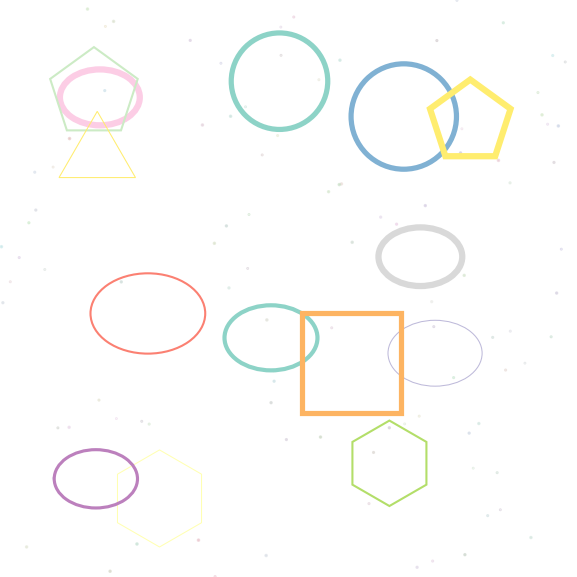[{"shape": "circle", "thickness": 2.5, "radius": 0.42, "center": [0.484, 0.859]}, {"shape": "oval", "thickness": 2, "radius": 0.4, "center": [0.469, 0.414]}, {"shape": "hexagon", "thickness": 0.5, "radius": 0.42, "center": [0.276, 0.136]}, {"shape": "oval", "thickness": 0.5, "radius": 0.41, "center": [0.753, 0.387]}, {"shape": "oval", "thickness": 1, "radius": 0.5, "center": [0.256, 0.456]}, {"shape": "circle", "thickness": 2.5, "radius": 0.46, "center": [0.699, 0.797]}, {"shape": "square", "thickness": 2.5, "radius": 0.43, "center": [0.609, 0.371]}, {"shape": "hexagon", "thickness": 1, "radius": 0.37, "center": [0.674, 0.197]}, {"shape": "oval", "thickness": 3, "radius": 0.35, "center": [0.173, 0.831]}, {"shape": "oval", "thickness": 3, "radius": 0.36, "center": [0.728, 0.555]}, {"shape": "oval", "thickness": 1.5, "radius": 0.36, "center": [0.166, 0.17]}, {"shape": "pentagon", "thickness": 1, "radius": 0.4, "center": [0.163, 0.838]}, {"shape": "triangle", "thickness": 0.5, "radius": 0.38, "center": [0.168, 0.73]}, {"shape": "pentagon", "thickness": 3, "radius": 0.37, "center": [0.814, 0.788]}]